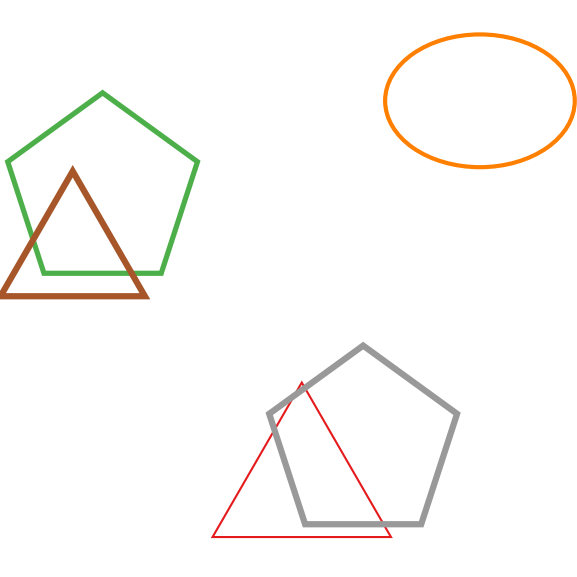[{"shape": "triangle", "thickness": 1, "radius": 0.89, "center": [0.523, 0.158]}, {"shape": "pentagon", "thickness": 2.5, "radius": 0.86, "center": [0.178, 0.666]}, {"shape": "oval", "thickness": 2, "radius": 0.82, "center": [0.831, 0.825]}, {"shape": "triangle", "thickness": 3, "radius": 0.72, "center": [0.126, 0.558]}, {"shape": "pentagon", "thickness": 3, "radius": 0.86, "center": [0.629, 0.23]}]